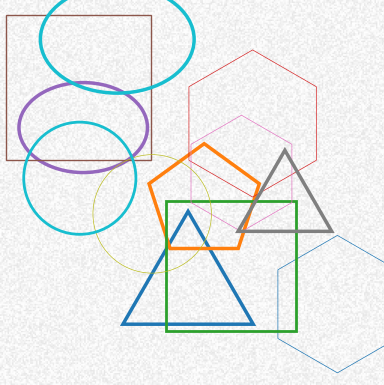[{"shape": "triangle", "thickness": 2.5, "radius": 0.98, "center": [0.488, 0.256]}, {"shape": "hexagon", "thickness": 0.5, "radius": 0.89, "center": [0.876, 0.21]}, {"shape": "pentagon", "thickness": 2.5, "radius": 0.75, "center": [0.53, 0.476]}, {"shape": "square", "thickness": 2, "radius": 0.84, "center": [0.601, 0.308]}, {"shape": "hexagon", "thickness": 0.5, "radius": 0.96, "center": [0.656, 0.679]}, {"shape": "oval", "thickness": 2.5, "radius": 0.83, "center": [0.216, 0.669]}, {"shape": "square", "thickness": 1, "radius": 0.94, "center": [0.204, 0.773]}, {"shape": "hexagon", "thickness": 0.5, "radius": 0.76, "center": [0.627, 0.55]}, {"shape": "triangle", "thickness": 2.5, "radius": 0.7, "center": [0.74, 0.469]}, {"shape": "circle", "thickness": 0.5, "radius": 0.77, "center": [0.395, 0.444]}, {"shape": "circle", "thickness": 2, "radius": 0.73, "center": [0.207, 0.537]}, {"shape": "oval", "thickness": 2.5, "radius": 1.0, "center": [0.305, 0.898]}]